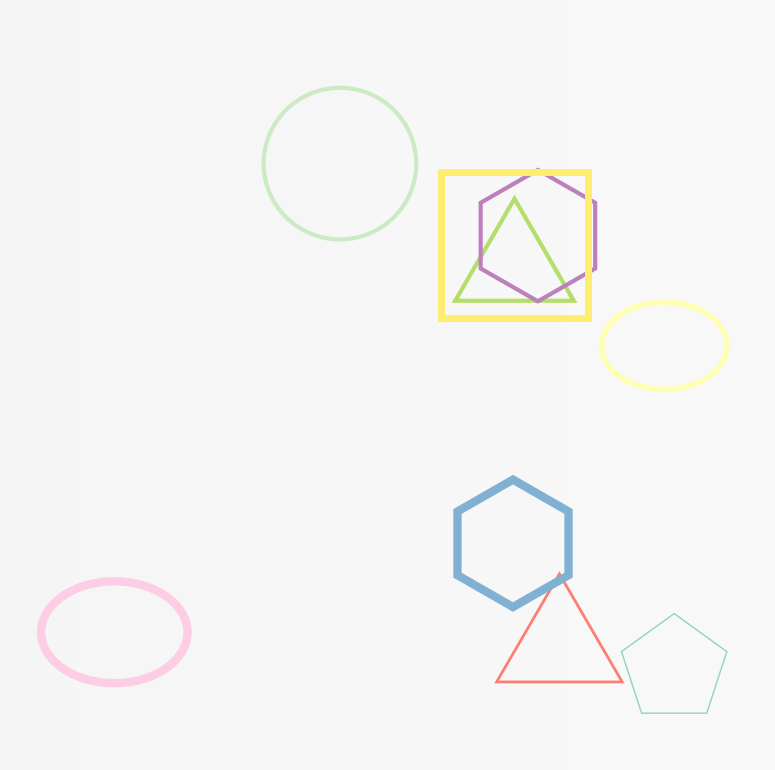[{"shape": "pentagon", "thickness": 0.5, "radius": 0.36, "center": [0.87, 0.132]}, {"shape": "oval", "thickness": 2, "radius": 0.4, "center": [0.857, 0.551]}, {"shape": "triangle", "thickness": 1, "radius": 0.47, "center": [0.722, 0.161]}, {"shape": "hexagon", "thickness": 3, "radius": 0.41, "center": [0.662, 0.294]}, {"shape": "triangle", "thickness": 1.5, "radius": 0.44, "center": [0.664, 0.654]}, {"shape": "oval", "thickness": 3, "radius": 0.47, "center": [0.147, 0.179]}, {"shape": "hexagon", "thickness": 1.5, "radius": 0.43, "center": [0.694, 0.694]}, {"shape": "circle", "thickness": 1.5, "radius": 0.49, "center": [0.439, 0.788]}, {"shape": "square", "thickness": 2.5, "radius": 0.48, "center": [0.664, 0.682]}]